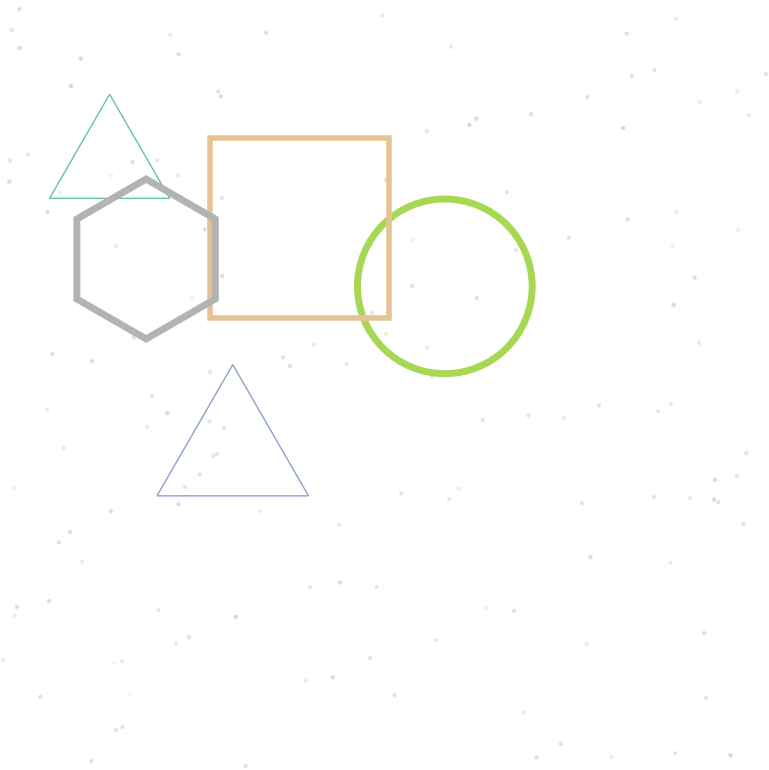[{"shape": "triangle", "thickness": 0.5, "radius": 0.45, "center": [0.142, 0.787]}, {"shape": "triangle", "thickness": 0.5, "radius": 0.57, "center": [0.302, 0.413]}, {"shape": "circle", "thickness": 2.5, "radius": 0.57, "center": [0.578, 0.628]}, {"shape": "square", "thickness": 2, "radius": 0.58, "center": [0.389, 0.704]}, {"shape": "hexagon", "thickness": 2.5, "radius": 0.52, "center": [0.19, 0.664]}]